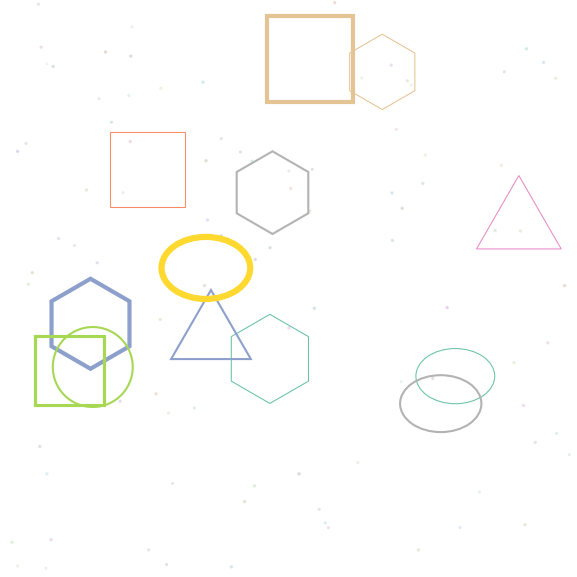[{"shape": "hexagon", "thickness": 0.5, "radius": 0.39, "center": [0.467, 0.378]}, {"shape": "oval", "thickness": 0.5, "radius": 0.34, "center": [0.788, 0.348]}, {"shape": "square", "thickness": 0.5, "radius": 0.33, "center": [0.255, 0.705]}, {"shape": "hexagon", "thickness": 2, "radius": 0.39, "center": [0.157, 0.438]}, {"shape": "triangle", "thickness": 1, "radius": 0.4, "center": [0.365, 0.417]}, {"shape": "triangle", "thickness": 0.5, "radius": 0.42, "center": [0.898, 0.61]}, {"shape": "circle", "thickness": 1, "radius": 0.35, "center": [0.161, 0.364]}, {"shape": "square", "thickness": 1.5, "radius": 0.3, "center": [0.12, 0.357]}, {"shape": "oval", "thickness": 3, "radius": 0.38, "center": [0.356, 0.535]}, {"shape": "hexagon", "thickness": 0.5, "radius": 0.33, "center": [0.662, 0.875]}, {"shape": "square", "thickness": 2, "radius": 0.37, "center": [0.537, 0.897]}, {"shape": "oval", "thickness": 1, "radius": 0.35, "center": [0.763, 0.3]}, {"shape": "hexagon", "thickness": 1, "radius": 0.36, "center": [0.472, 0.666]}]